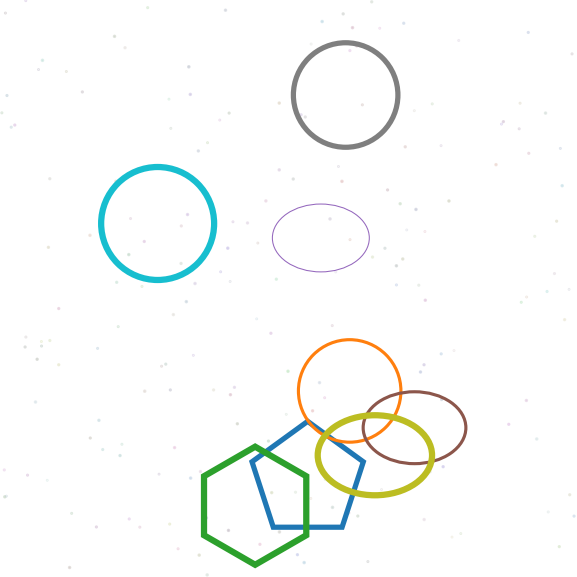[{"shape": "pentagon", "thickness": 2.5, "radius": 0.51, "center": [0.533, 0.168]}, {"shape": "circle", "thickness": 1.5, "radius": 0.44, "center": [0.605, 0.322]}, {"shape": "hexagon", "thickness": 3, "radius": 0.51, "center": [0.442, 0.123]}, {"shape": "oval", "thickness": 0.5, "radius": 0.42, "center": [0.556, 0.587]}, {"shape": "oval", "thickness": 1.5, "radius": 0.44, "center": [0.718, 0.259]}, {"shape": "circle", "thickness": 2.5, "radius": 0.45, "center": [0.599, 0.835]}, {"shape": "oval", "thickness": 3, "radius": 0.49, "center": [0.649, 0.211]}, {"shape": "circle", "thickness": 3, "radius": 0.49, "center": [0.273, 0.612]}]